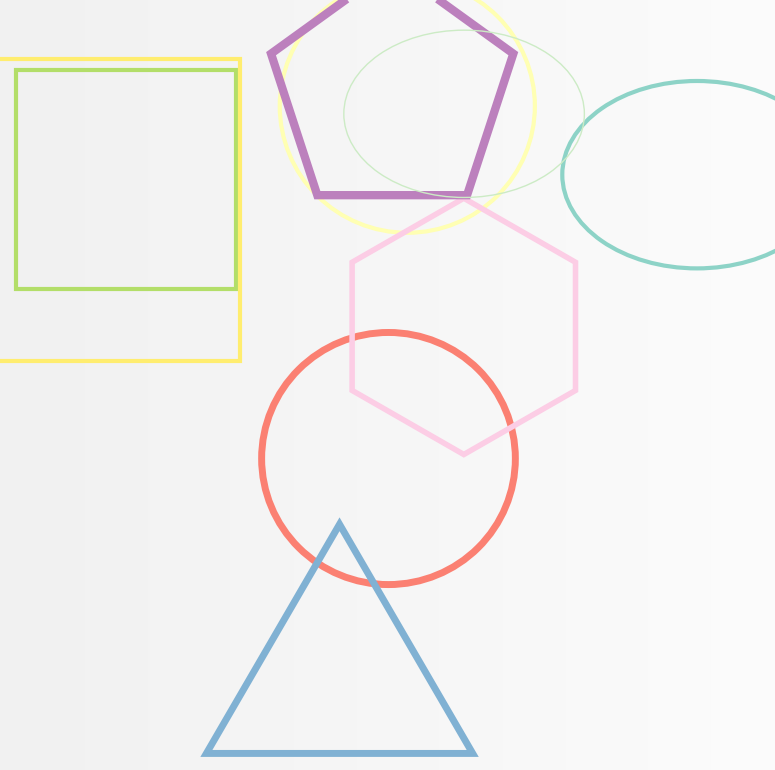[{"shape": "oval", "thickness": 1.5, "radius": 0.87, "center": [0.899, 0.773]}, {"shape": "circle", "thickness": 1.5, "radius": 0.82, "center": [0.526, 0.862]}, {"shape": "circle", "thickness": 2.5, "radius": 0.82, "center": [0.501, 0.405]}, {"shape": "triangle", "thickness": 2.5, "radius": 0.99, "center": [0.438, 0.121]}, {"shape": "square", "thickness": 1.5, "radius": 0.71, "center": [0.163, 0.766]}, {"shape": "hexagon", "thickness": 2, "radius": 0.83, "center": [0.598, 0.576]}, {"shape": "pentagon", "thickness": 3, "radius": 0.82, "center": [0.506, 0.879]}, {"shape": "oval", "thickness": 0.5, "radius": 0.78, "center": [0.599, 0.852]}, {"shape": "square", "thickness": 1.5, "radius": 0.98, "center": [0.114, 0.727]}]